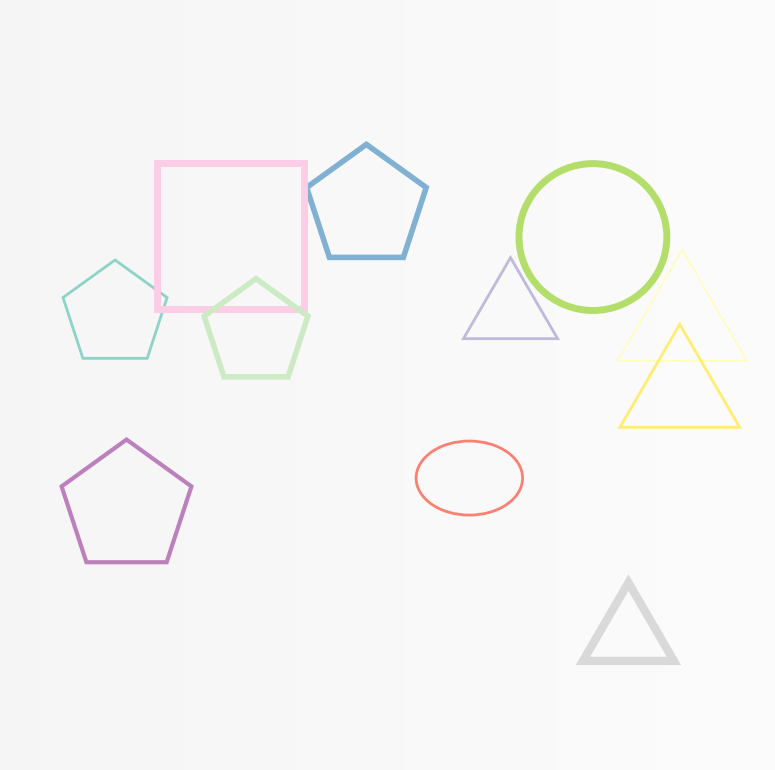[{"shape": "pentagon", "thickness": 1, "radius": 0.35, "center": [0.148, 0.592]}, {"shape": "triangle", "thickness": 0.5, "radius": 0.48, "center": [0.88, 0.58]}, {"shape": "triangle", "thickness": 1, "radius": 0.35, "center": [0.659, 0.595]}, {"shape": "oval", "thickness": 1, "radius": 0.34, "center": [0.606, 0.379]}, {"shape": "pentagon", "thickness": 2, "radius": 0.41, "center": [0.473, 0.731]}, {"shape": "circle", "thickness": 2.5, "radius": 0.48, "center": [0.765, 0.692]}, {"shape": "square", "thickness": 2.5, "radius": 0.48, "center": [0.297, 0.693]}, {"shape": "triangle", "thickness": 3, "radius": 0.34, "center": [0.811, 0.176]}, {"shape": "pentagon", "thickness": 1.5, "radius": 0.44, "center": [0.163, 0.341]}, {"shape": "pentagon", "thickness": 2, "radius": 0.35, "center": [0.33, 0.568]}, {"shape": "triangle", "thickness": 1, "radius": 0.45, "center": [0.877, 0.49]}]